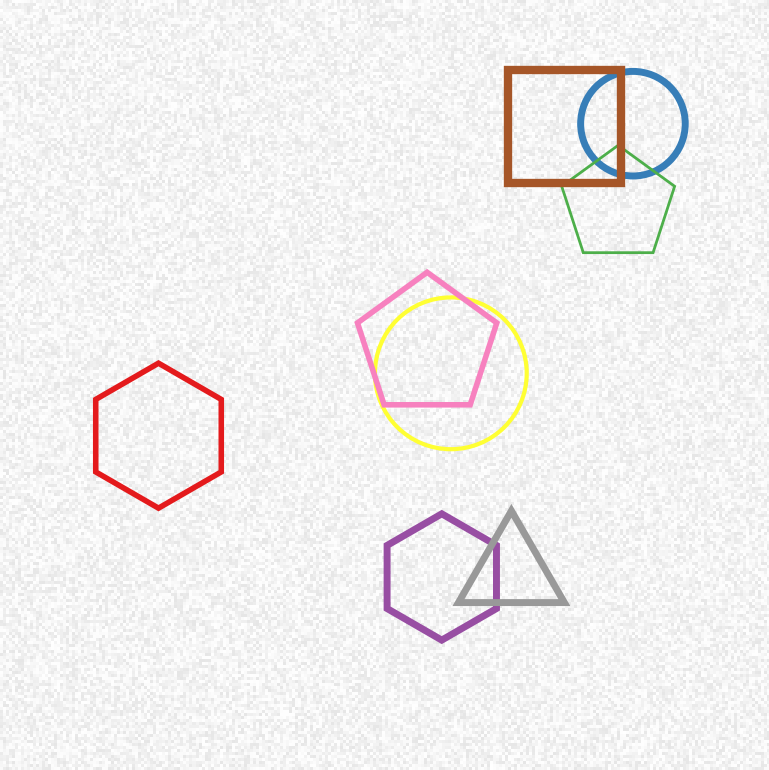[{"shape": "hexagon", "thickness": 2, "radius": 0.47, "center": [0.206, 0.434]}, {"shape": "circle", "thickness": 2.5, "radius": 0.34, "center": [0.822, 0.839]}, {"shape": "pentagon", "thickness": 1, "radius": 0.39, "center": [0.803, 0.734]}, {"shape": "hexagon", "thickness": 2.5, "radius": 0.41, "center": [0.574, 0.251]}, {"shape": "circle", "thickness": 1.5, "radius": 0.49, "center": [0.585, 0.515]}, {"shape": "square", "thickness": 3, "radius": 0.37, "center": [0.733, 0.836]}, {"shape": "pentagon", "thickness": 2, "radius": 0.48, "center": [0.555, 0.551]}, {"shape": "triangle", "thickness": 2.5, "radius": 0.4, "center": [0.664, 0.257]}]